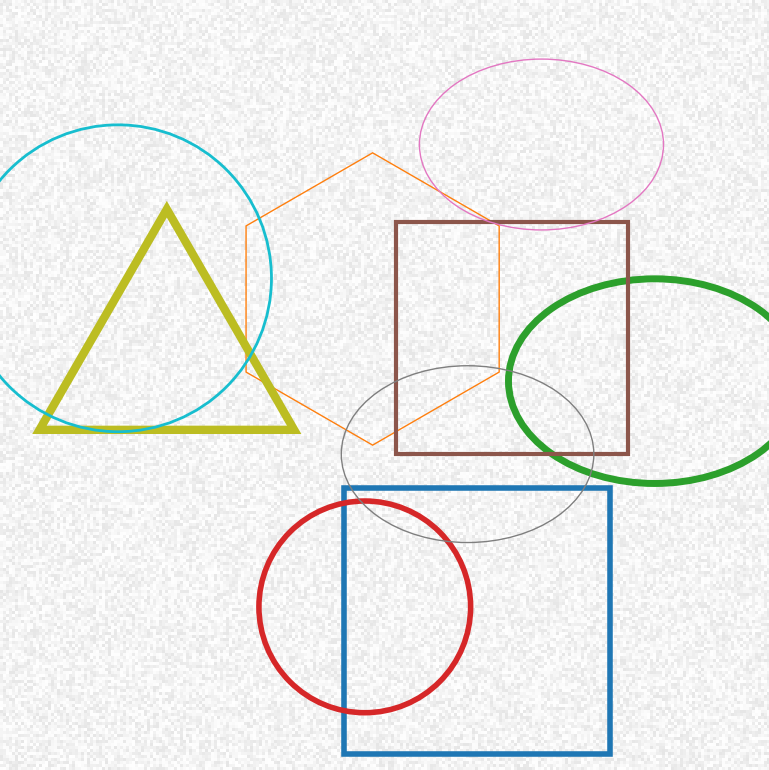[{"shape": "square", "thickness": 2, "radius": 0.86, "center": [0.619, 0.193]}, {"shape": "hexagon", "thickness": 0.5, "radius": 0.95, "center": [0.484, 0.612]}, {"shape": "oval", "thickness": 2.5, "radius": 0.95, "center": [0.85, 0.505]}, {"shape": "circle", "thickness": 2, "radius": 0.69, "center": [0.474, 0.212]}, {"shape": "square", "thickness": 1.5, "radius": 0.75, "center": [0.665, 0.562]}, {"shape": "oval", "thickness": 0.5, "radius": 0.79, "center": [0.703, 0.812]}, {"shape": "oval", "thickness": 0.5, "radius": 0.82, "center": [0.607, 0.41]}, {"shape": "triangle", "thickness": 3, "radius": 0.95, "center": [0.217, 0.537]}, {"shape": "circle", "thickness": 1, "radius": 1.0, "center": [0.153, 0.639]}]